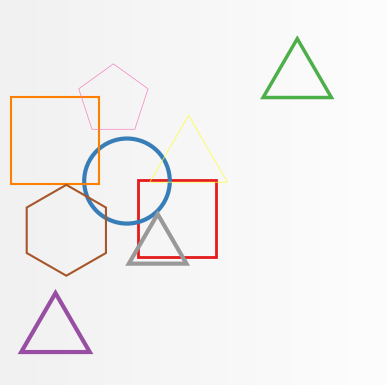[{"shape": "square", "thickness": 2, "radius": 0.5, "center": [0.456, 0.433]}, {"shape": "circle", "thickness": 3, "radius": 0.55, "center": [0.328, 0.53]}, {"shape": "triangle", "thickness": 2.5, "radius": 0.51, "center": [0.767, 0.798]}, {"shape": "triangle", "thickness": 3, "radius": 0.51, "center": [0.143, 0.137]}, {"shape": "square", "thickness": 1.5, "radius": 0.56, "center": [0.142, 0.636]}, {"shape": "triangle", "thickness": 0.5, "radius": 0.58, "center": [0.487, 0.585]}, {"shape": "hexagon", "thickness": 1.5, "radius": 0.59, "center": [0.171, 0.402]}, {"shape": "pentagon", "thickness": 0.5, "radius": 0.47, "center": [0.293, 0.74]}, {"shape": "triangle", "thickness": 3, "radius": 0.43, "center": [0.407, 0.358]}]